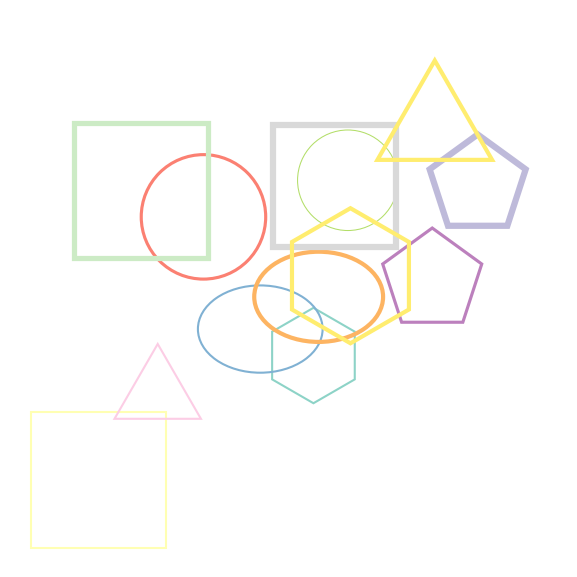[{"shape": "hexagon", "thickness": 1, "radius": 0.41, "center": [0.543, 0.384]}, {"shape": "square", "thickness": 1, "radius": 0.59, "center": [0.171, 0.168]}, {"shape": "pentagon", "thickness": 3, "radius": 0.44, "center": [0.827, 0.679]}, {"shape": "circle", "thickness": 1.5, "radius": 0.54, "center": [0.352, 0.624]}, {"shape": "oval", "thickness": 1, "radius": 0.54, "center": [0.451, 0.429]}, {"shape": "oval", "thickness": 2, "radius": 0.56, "center": [0.552, 0.485]}, {"shape": "circle", "thickness": 0.5, "radius": 0.44, "center": [0.602, 0.687]}, {"shape": "triangle", "thickness": 1, "radius": 0.43, "center": [0.273, 0.317]}, {"shape": "square", "thickness": 3, "radius": 0.53, "center": [0.579, 0.677]}, {"shape": "pentagon", "thickness": 1.5, "radius": 0.45, "center": [0.748, 0.514]}, {"shape": "square", "thickness": 2.5, "radius": 0.58, "center": [0.244, 0.669]}, {"shape": "triangle", "thickness": 2, "radius": 0.57, "center": [0.753, 0.78]}, {"shape": "hexagon", "thickness": 2, "radius": 0.58, "center": [0.607, 0.522]}]